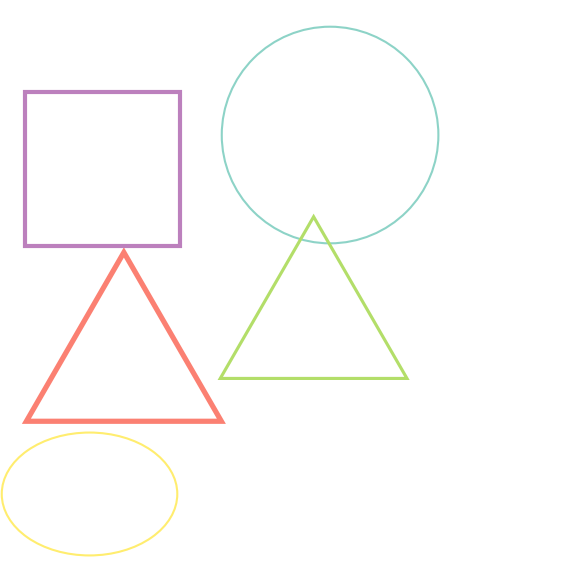[{"shape": "circle", "thickness": 1, "radius": 0.94, "center": [0.572, 0.765]}, {"shape": "triangle", "thickness": 2.5, "radius": 0.97, "center": [0.214, 0.367]}, {"shape": "triangle", "thickness": 1.5, "radius": 0.93, "center": [0.543, 0.437]}, {"shape": "square", "thickness": 2, "radius": 0.67, "center": [0.177, 0.706]}, {"shape": "oval", "thickness": 1, "radius": 0.76, "center": [0.155, 0.144]}]